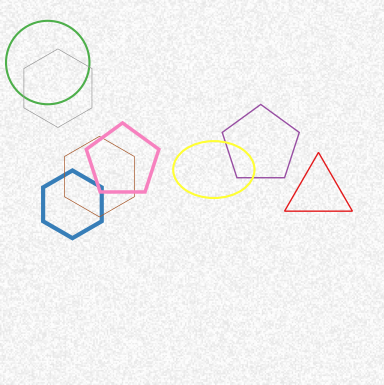[{"shape": "triangle", "thickness": 1, "radius": 0.51, "center": [0.827, 0.502]}, {"shape": "hexagon", "thickness": 3, "radius": 0.44, "center": [0.188, 0.469]}, {"shape": "circle", "thickness": 1.5, "radius": 0.54, "center": [0.124, 0.838]}, {"shape": "pentagon", "thickness": 1, "radius": 0.53, "center": [0.677, 0.623]}, {"shape": "oval", "thickness": 1.5, "radius": 0.53, "center": [0.555, 0.56]}, {"shape": "hexagon", "thickness": 0.5, "radius": 0.52, "center": [0.258, 0.541]}, {"shape": "pentagon", "thickness": 2.5, "radius": 0.5, "center": [0.318, 0.582]}, {"shape": "hexagon", "thickness": 0.5, "radius": 0.51, "center": [0.15, 0.771]}]